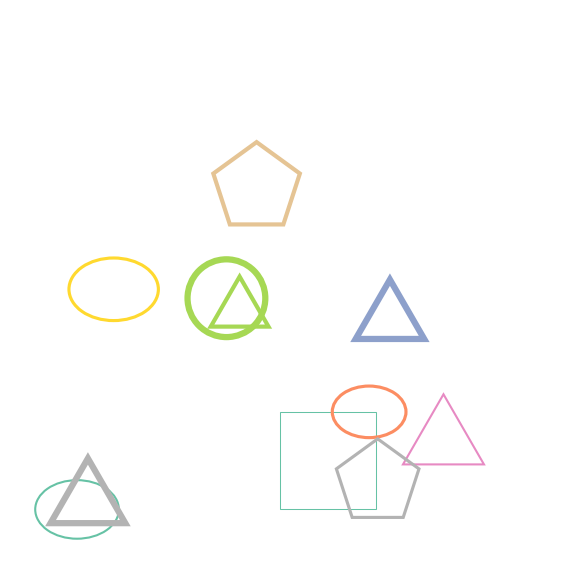[{"shape": "oval", "thickness": 1, "radius": 0.36, "center": [0.133, 0.117]}, {"shape": "square", "thickness": 0.5, "radius": 0.42, "center": [0.568, 0.202]}, {"shape": "oval", "thickness": 1.5, "radius": 0.32, "center": [0.639, 0.286]}, {"shape": "triangle", "thickness": 3, "radius": 0.34, "center": [0.675, 0.446]}, {"shape": "triangle", "thickness": 1, "radius": 0.4, "center": [0.768, 0.235]}, {"shape": "circle", "thickness": 3, "radius": 0.34, "center": [0.392, 0.483]}, {"shape": "triangle", "thickness": 2, "radius": 0.29, "center": [0.415, 0.462]}, {"shape": "oval", "thickness": 1.5, "radius": 0.39, "center": [0.197, 0.498]}, {"shape": "pentagon", "thickness": 2, "radius": 0.39, "center": [0.444, 0.674]}, {"shape": "pentagon", "thickness": 1.5, "radius": 0.38, "center": [0.654, 0.164]}, {"shape": "triangle", "thickness": 3, "radius": 0.37, "center": [0.152, 0.131]}]